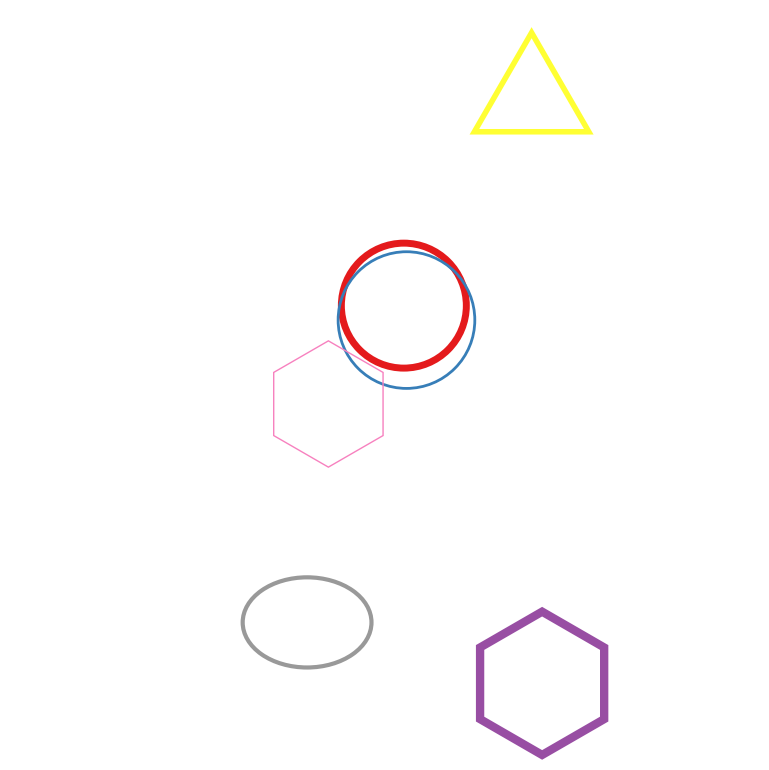[{"shape": "circle", "thickness": 2.5, "radius": 0.41, "center": [0.524, 0.603]}, {"shape": "circle", "thickness": 1, "radius": 0.44, "center": [0.528, 0.584]}, {"shape": "hexagon", "thickness": 3, "radius": 0.47, "center": [0.704, 0.113]}, {"shape": "triangle", "thickness": 2, "radius": 0.43, "center": [0.69, 0.872]}, {"shape": "hexagon", "thickness": 0.5, "radius": 0.41, "center": [0.426, 0.475]}, {"shape": "oval", "thickness": 1.5, "radius": 0.42, "center": [0.399, 0.192]}]